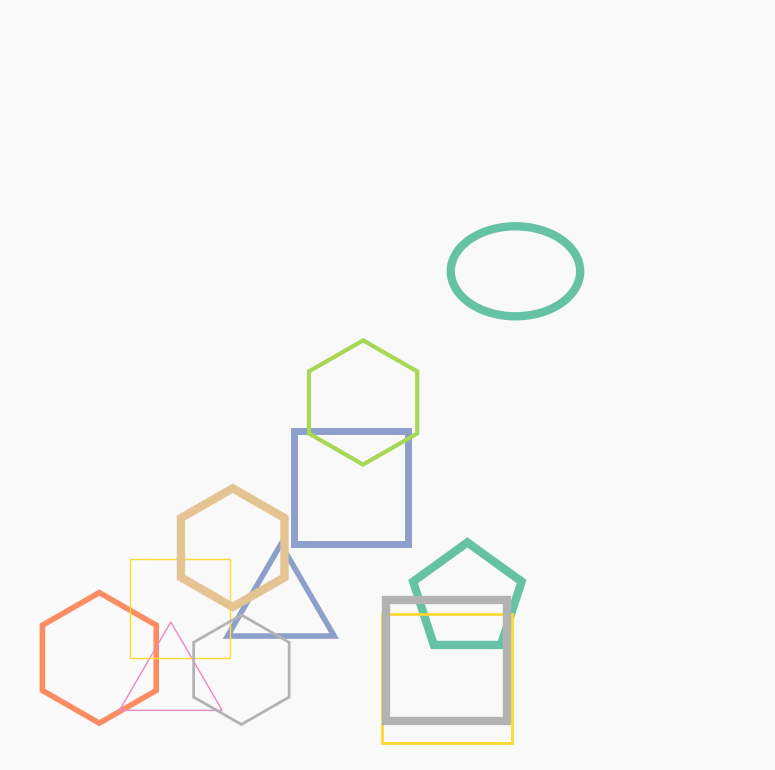[{"shape": "pentagon", "thickness": 3, "radius": 0.37, "center": [0.603, 0.222]}, {"shape": "oval", "thickness": 3, "radius": 0.42, "center": [0.665, 0.648]}, {"shape": "hexagon", "thickness": 2, "radius": 0.42, "center": [0.128, 0.146]}, {"shape": "triangle", "thickness": 2, "radius": 0.4, "center": [0.362, 0.214]}, {"shape": "square", "thickness": 2.5, "radius": 0.37, "center": [0.453, 0.367]}, {"shape": "triangle", "thickness": 0.5, "radius": 0.38, "center": [0.22, 0.116]}, {"shape": "hexagon", "thickness": 1.5, "radius": 0.4, "center": [0.468, 0.477]}, {"shape": "square", "thickness": 0.5, "radius": 0.32, "center": [0.232, 0.21]}, {"shape": "square", "thickness": 1, "radius": 0.42, "center": [0.577, 0.119]}, {"shape": "hexagon", "thickness": 3, "radius": 0.39, "center": [0.3, 0.289]}, {"shape": "hexagon", "thickness": 1, "radius": 0.36, "center": [0.311, 0.13]}, {"shape": "square", "thickness": 3, "radius": 0.39, "center": [0.576, 0.142]}]